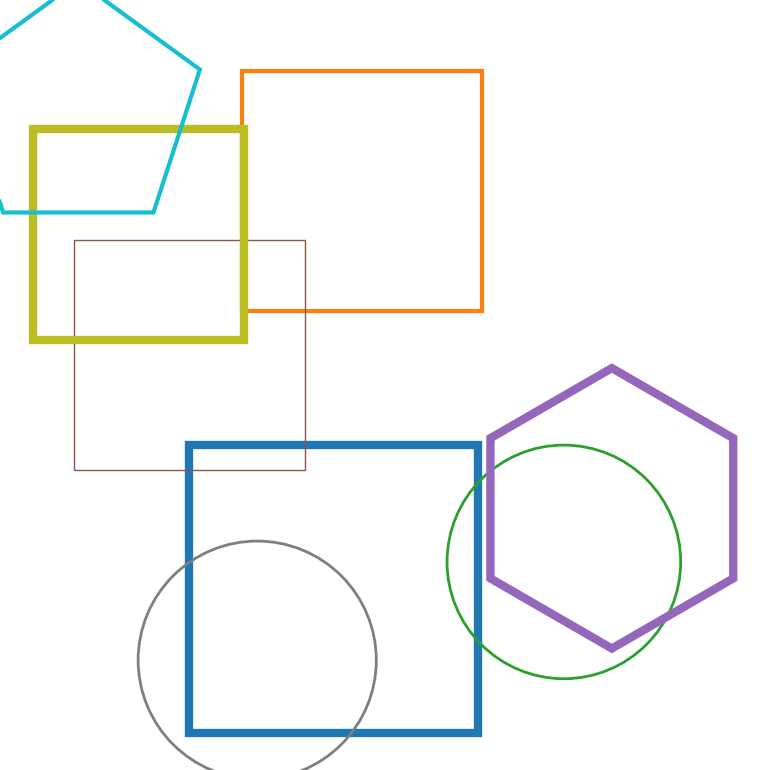[{"shape": "square", "thickness": 3, "radius": 0.94, "center": [0.433, 0.235]}, {"shape": "square", "thickness": 1.5, "radius": 0.78, "center": [0.471, 0.751]}, {"shape": "circle", "thickness": 1, "radius": 0.76, "center": [0.732, 0.27]}, {"shape": "hexagon", "thickness": 3, "radius": 0.91, "center": [0.795, 0.34]}, {"shape": "square", "thickness": 0.5, "radius": 0.75, "center": [0.246, 0.539]}, {"shape": "circle", "thickness": 1, "radius": 0.77, "center": [0.334, 0.143]}, {"shape": "square", "thickness": 3, "radius": 0.69, "center": [0.18, 0.695]}, {"shape": "pentagon", "thickness": 1.5, "radius": 0.83, "center": [0.102, 0.858]}]